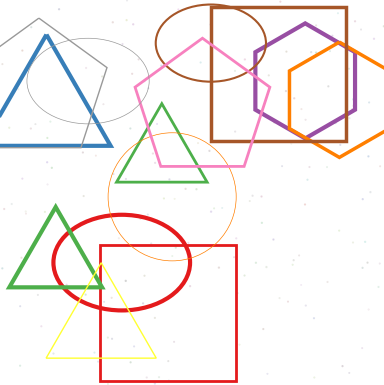[{"shape": "oval", "thickness": 3, "radius": 0.89, "center": [0.316, 0.318]}, {"shape": "square", "thickness": 2, "radius": 0.89, "center": [0.436, 0.187]}, {"shape": "triangle", "thickness": 3, "radius": 0.96, "center": [0.121, 0.718]}, {"shape": "triangle", "thickness": 3, "radius": 0.7, "center": [0.145, 0.323]}, {"shape": "triangle", "thickness": 2, "radius": 0.68, "center": [0.42, 0.595]}, {"shape": "hexagon", "thickness": 3, "radius": 0.75, "center": [0.793, 0.79]}, {"shape": "circle", "thickness": 0.5, "radius": 0.83, "center": [0.447, 0.489]}, {"shape": "hexagon", "thickness": 2.5, "radius": 0.75, "center": [0.882, 0.741]}, {"shape": "triangle", "thickness": 1, "radius": 0.83, "center": [0.263, 0.152]}, {"shape": "square", "thickness": 2.5, "radius": 0.87, "center": [0.724, 0.809]}, {"shape": "oval", "thickness": 1.5, "radius": 0.72, "center": [0.548, 0.888]}, {"shape": "pentagon", "thickness": 2, "radius": 0.92, "center": [0.526, 0.717]}, {"shape": "oval", "thickness": 0.5, "radius": 0.79, "center": [0.229, 0.789]}, {"shape": "pentagon", "thickness": 1, "radius": 0.93, "center": [0.101, 0.767]}]